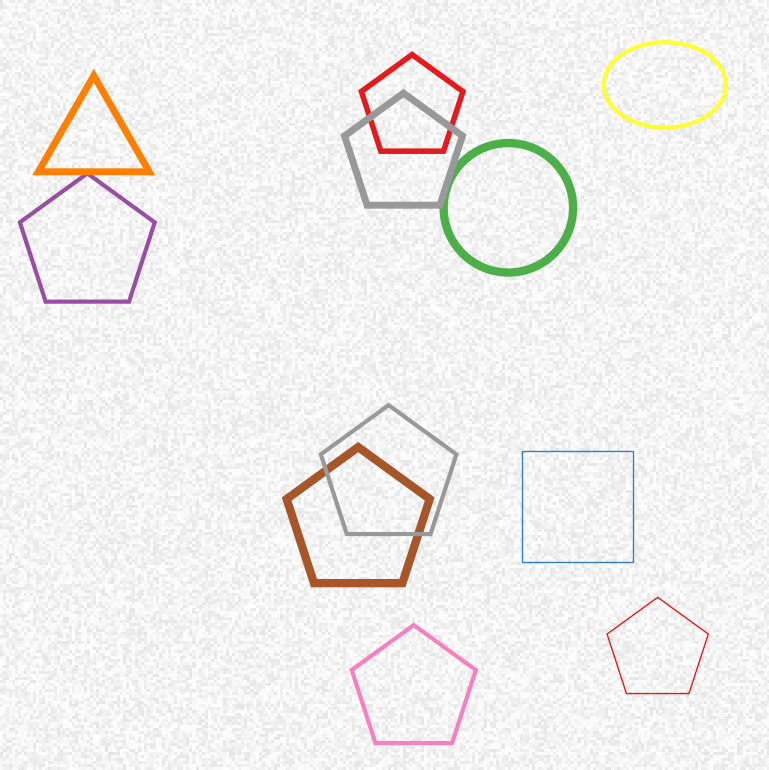[{"shape": "pentagon", "thickness": 2, "radius": 0.35, "center": [0.535, 0.86]}, {"shape": "pentagon", "thickness": 0.5, "radius": 0.35, "center": [0.854, 0.155]}, {"shape": "square", "thickness": 0.5, "radius": 0.36, "center": [0.75, 0.342]}, {"shape": "circle", "thickness": 3, "radius": 0.42, "center": [0.66, 0.73]}, {"shape": "pentagon", "thickness": 1.5, "radius": 0.46, "center": [0.113, 0.683]}, {"shape": "triangle", "thickness": 2.5, "radius": 0.42, "center": [0.122, 0.819]}, {"shape": "oval", "thickness": 1.5, "radius": 0.4, "center": [0.863, 0.89]}, {"shape": "pentagon", "thickness": 3, "radius": 0.49, "center": [0.465, 0.322]}, {"shape": "pentagon", "thickness": 1.5, "radius": 0.42, "center": [0.537, 0.104]}, {"shape": "pentagon", "thickness": 2.5, "radius": 0.4, "center": [0.524, 0.799]}, {"shape": "pentagon", "thickness": 1.5, "radius": 0.46, "center": [0.505, 0.381]}]